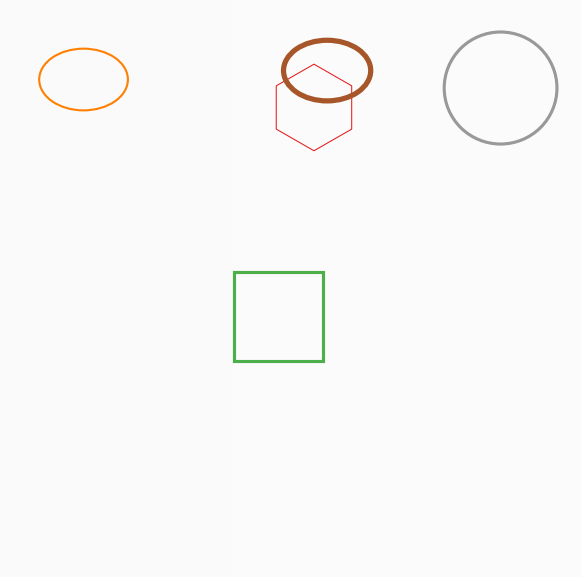[{"shape": "hexagon", "thickness": 0.5, "radius": 0.37, "center": [0.54, 0.813]}, {"shape": "square", "thickness": 1.5, "radius": 0.38, "center": [0.479, 0.452]}, {"shape": "oval", "thickness": 1, "radius": 0.38, "center": [0.144, 0.861]}, {"shape": "oval", "thickness": 2.5, "radius": 0.37, "center": [0.563, 0.877]}, {"shape": "circle", "thickness": 1.5, "radius": 0.48, "center": [0.861, 0.847]}]